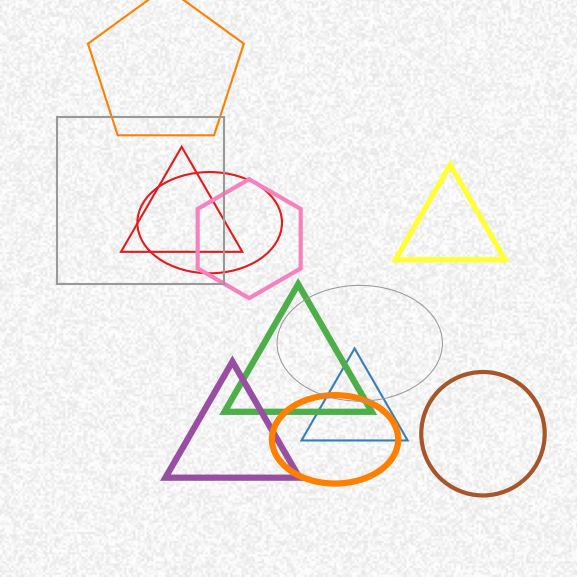[{"shape": "oval", "thickness": 1, "radius": 0.63, "center": [0.363, 0.614]}, {"shape": "triangle", "thickness": 1, "radius": 0.61, "center": [0.315, 0.624]}, {"shape": "triangle", "thickness": 1, "radius": 0.53, "center": [0.614, 0.29]}, {"shape": "triangle", "thickness": 3, "radius": 0.74, "center": [0.516, 0.36]}, {"shape": "triangle", "thickness": 3, "radius": 0.67, "center": [0.402, 0.239]}, {"shape": "oval", "thickness": 3, "radius": 0.55, "center": [0.58, 0.238]}, {"shape": "pentagon", "thickness": 1, "radius": 0.71, "center": [0.287, 0.88]}, {"shape": "triangle", "thickness": 2.5, "radius": 0.55, "center": [0.78, 0.604]}, {"shape": "circle", "thickness": 2, "radius": 0.53, "center": [0.836, 0.248]}, {"shape": "hexagon", "thickness": 2, "radius": 0.52, "center": [0.431, 0.586]}, {"shape": "square", "thickness": 1, "radius": 0.72, "center": [0.244, 0.651]}, {"shape": "oval", "thickness": 0.5, "radius": 0.72, "center": [0.623, 0.405]}]